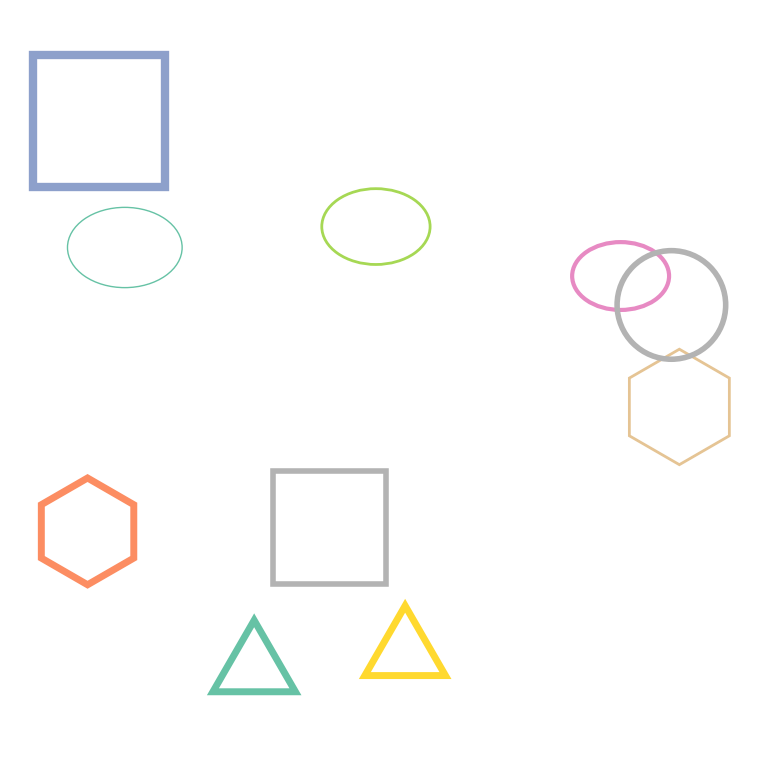[{"shape": "oval", "thickness": 0.5, "radius": 0.37, "center": [0.162, 0.679]}, {"shape": "triangle", "thickness": 2.5, "radius": 0.31, "center": [0.33, 0.133]}, {"shape": "hexagon", "thickness": 2.5, "radius": 0.35, "center": [0.114, 0.31]}, {"shape": "square", "thickness": 3, "radius": 0.43, "center": [0.129, 0.842]}, {"shape": "oval", "thickness": 1.5, "radius": 0.31, "center": [0.806, 0.642]}, {"shape": "oval", "thickness": 1, "radius": 0.35, "center": [0.488, 0.706]}, {"shape": "triangle", "thickness": 2.5, "radius": 0.3, "center": [0.526, 0.153]}, {"shape": "hexagon", "thickness": 1, "radius": 0.37, "center": [0.882, 0.472]}, {"shape": "square", "thickness": 2, "radius": 0.37, "center": [0.427, 0.315]}, {"shape": "circle", "thickness": 2, "radius": 0.35, "center": [0.872, 0.604]}]